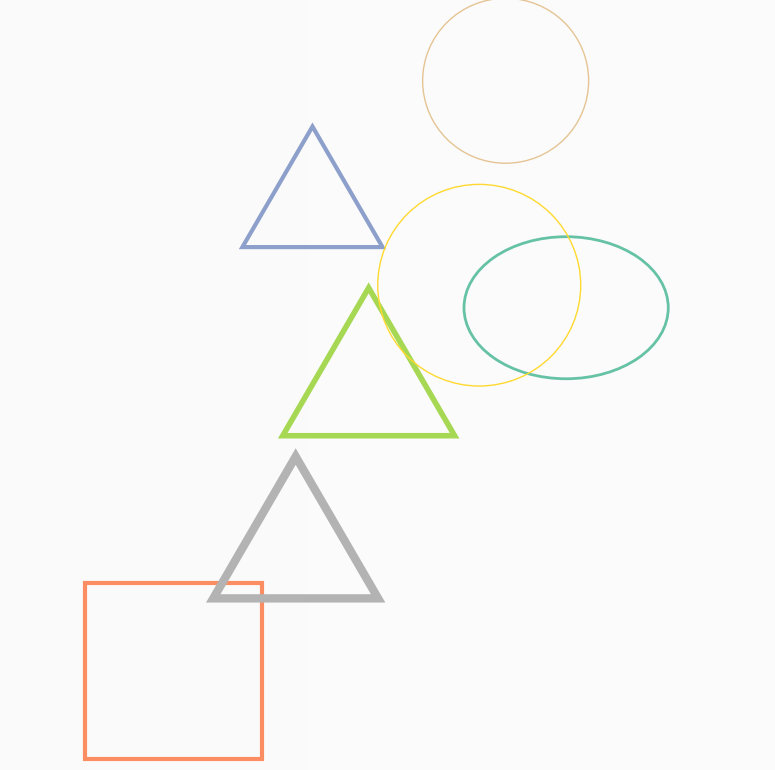[{"shape": "oval", "thickness": 1, "radius": 0.66, "center": [0.73, 0.6]}, {"shape": "square", "thickness": 1.5, "radius": 0.57, "center": [0.224, 0.128]}, {"shape": "triangle", "thickness": 1.5, "radius": 0.52, "center": [0.403, 0.731]}, {"shape": "triangle", "thickness": 2, "radius": 0.64, "center": [0.476, 0.498]}, {"shape": "circle", "thickness": 0.5, "radius": 0.65, "center": [0.618, 0.63]}, {"shape": "circle", "thickness": 0.5, "radius": 0.54, "center": [0.652, 0.895]}, {"shape": "triangle", "thickness": 3, "radius": 0.61, "center": [0.382, 0.284]}]